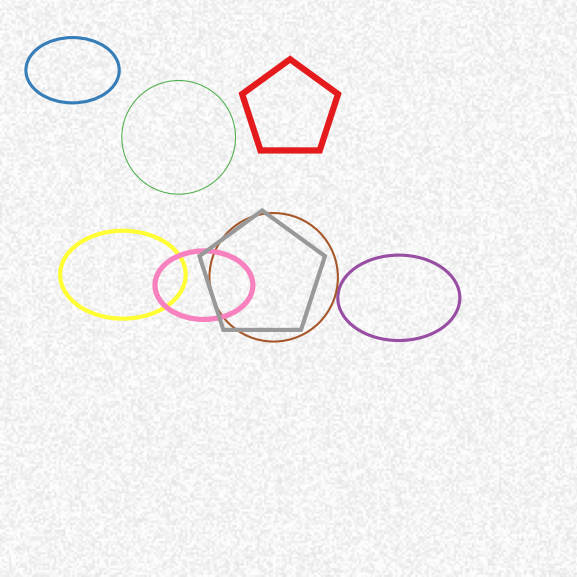[{"shape": "pentagon", "thickness": 3, "radius": 0.44, "center": [0.502, 0.809]}, {"shape": "oval", "thickness": 1.5, "radius": 0.4, "center": [0.126, 0.878]}, {"shape": "circle", "thickness": 0.5, "radius": 0.49, "center": [0.309, 0.761]}, {"shape": "oval", "thickness": 1.5, "radius": 0.53, "center": [0.691, 0.483]}, {"shape": "oval", "thickness": 2, "radius": 0.54, "center": [0.213, 0.523]}, {"shape": "circle", "thickness": 1, "radius": 0.56, "center": [0.474, 0.519]}, {"shape": "oval", "thickness": 2.5, "radius": 0.42, "center": [0.353, 0.505]}, {"shape": "pentagon", "thickness": 2, "radius": 0.57, "center": [0.454, 0.52]}]